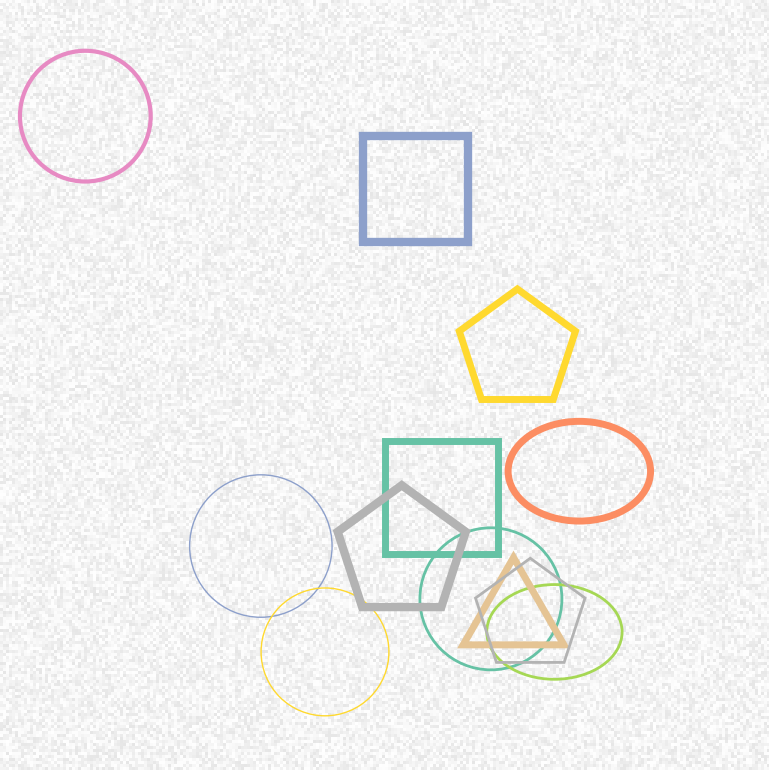[{"shape": "circle", "thickness": 1, "radius": 0.46, "center": [0.638, 0.222]}, {"shape": "square", "thickness": 2.5, "radius": 0.37, "center": [0.573, 0.354]}, {"shape": "oval", "thickness": 2.5, "radius": 0.46, "center": [0.752, 0.388]}, {"shape": "circle", "thickness": 0.5, "radius": 0.46, "center": [0.339, 0.291]}, {"shape": "square", "thickness": 3, "radius": 0.34, "center": [0.539, 0.755]}, {"shape": "circle", "thickness": 1.5, "radius": 0.42, "center": [0.111, 0.849]}, {"shape": "oval", "thickness": 1, "radius": 0.44, "center": [0.72, 0.179]}, {"shape": "pentagon", "thickness": 2.5, "radius": 0.4, "center": [0.672, 0.545]}, {"shape": "circle", "thickness": 0.5, "radius": 0.42, "center": [0.422, 0.153]}, {"shape": "triangle", "thickness": 2.5, "radius": 0.38, "center": [0.667, 0.2]}, {"shape": "pentagon", "thickness": 1, "radius": 0.37, "center": [0.689, 0.2]}, {"shape": "pentagon", "thickness": 3, "radius": 0.44, "center": [0.522, 0.282]}]